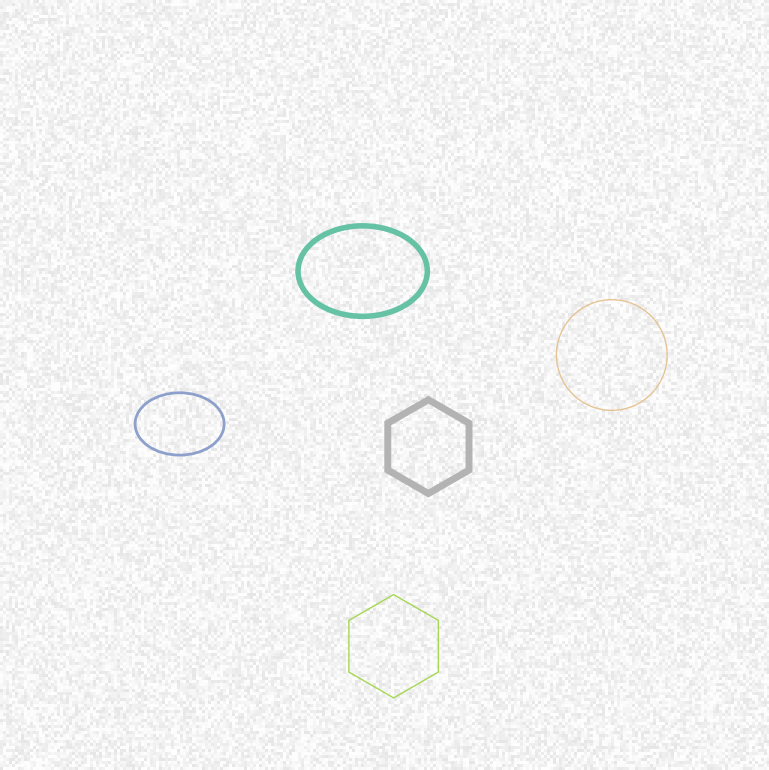[{"shape": "oval", "thickness": 2, "radius": 0.42, "center": [0.471, 0.648]}, {"shape": "oval", "thickness": 1, "radius": 0.29, "center": [0.233, 0.449]}, {"shape": "hexagon", "thickness": 0.5, "radius": 0.34, "center": [0.511, 0.161]}, {"shape": "circle", "thickness": 0.5, "radius": 0.36, "center": [0.795, 0.539]}, {"shape": "hexagon", "thickness": 2.5, "radius": 0.3, "center": [0.556, 0.42]}]